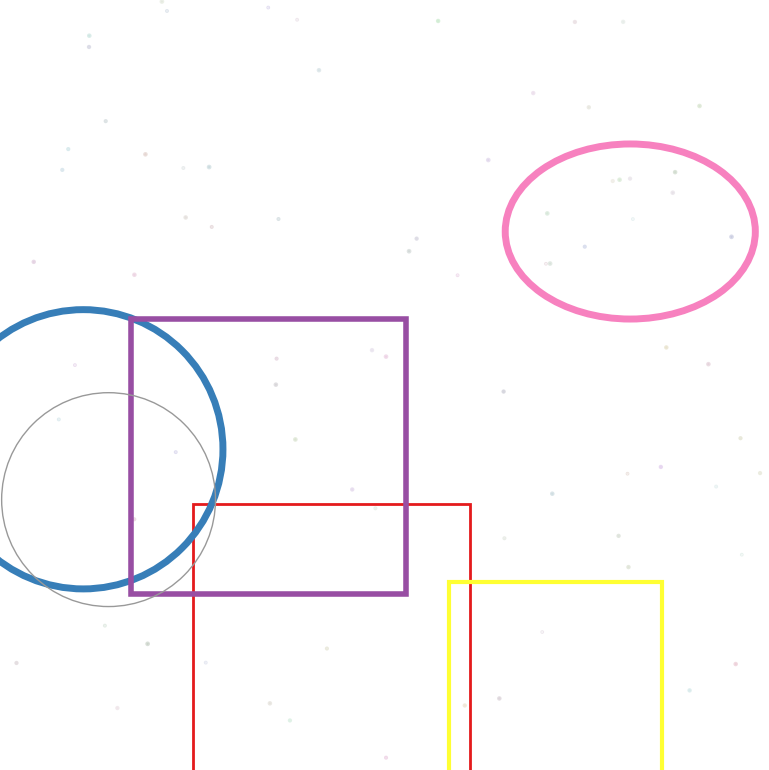[{"shape": "square", "thickness": 1, "radius": 0.9, "center": [0.43, 0.165]}, {"shape": "circle", "thickness": 2.5, "radius": 0.91, "center": [0.108, 0.417]}, {"shape": "square", "thickness": 2, "radius": 0.89, "center": [0.348, 0.407]}, {"shape": "square", "thickness": 1.5, "radius": 0.69, "center": [0.721, 0.106]}, {"shape": "oval", "thickness": 2.5, "radius": 0.81, "center": [0.819, 0.699]}, {"shape": "circle", "thickness": 0.5, "radius": 0.69, "center": [0.141, 0.351]}]